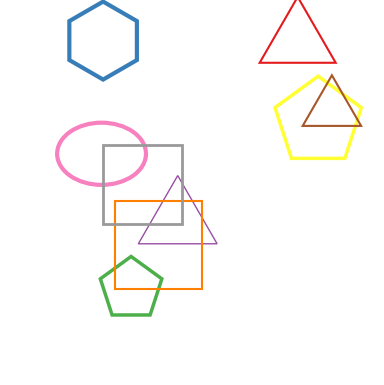[{"shape": "triangle", "thickness": 1.5, "radius": 0.57, "center": [0.773, 0.894]}, {"shape": "hexagon", "thickness": 3, "radius": 0.51, "center": [0.268, 0.895]}, {"shape": "pentagon", "thickness": 2.5, "radius": 0.42, "center": [0.341, 0.25]}, {"shape": "triangle", "thickness": 1, "radius": 0.59, "center": [0.462, 0.426]}, {"shape": "square", "thickness": 1.5, "radius": 0.57, "center": [0.411, 0.364]}, {"shape": "pentagon", "thickness": 2.5, "radius": 0.59, "center": [0.826, 0.684]}, {"shape": "triangle", "thickness": 1.5, "radius": 0.44, "center": [0.862, 0.717]}, {"shape": "oval", "thickness": 3, "radius": 0.58, "center": [0.264, 0.601]}, {"shape": "square", "thickness": 2, "radius": 0.52, "center": [0.37, 0.521]}]